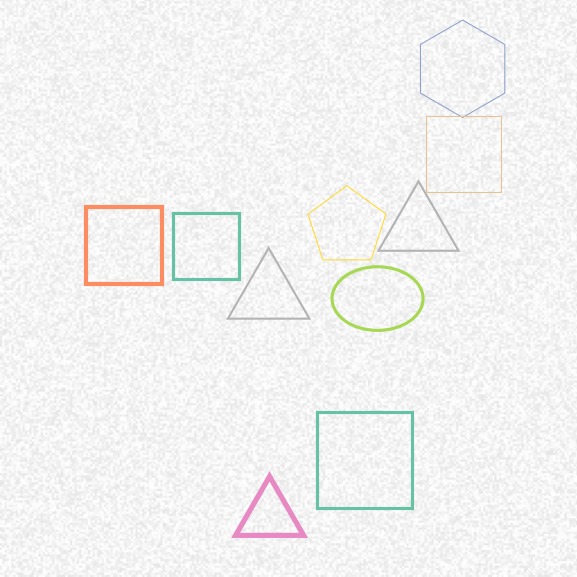[{"shape": "square", "thickness": 1.5, "radius": 0.29, "center": [0.356, 0.573]}, {"shape": "square", "thickness": 1.5, "radius": 0.41, "center": [0.631, 0.202]}, {"shape": "square", "thickness": 2, "radius": 0.33, "center": [0.214, 0.574]}, {"shape": "hexagon", "thickness": 0.5, "radius": 0.42, "center": [0.801, 0.88]}, {"shape": "triangle", "thickness": 2.5, "radius": 0.34, "center": [0.467, 0.106]}, {"shape": "oval", "thickness": 1.5, "radius": 0.39, "center": [0.654, 0.482]}, {"shape": "pentagon", "thickness": 0.5, "radius": 0.35, "center": [0.601, 0.607]}, {"shape": "square", "thickness": 0.5, "radius": 0.33, "center": [0.803, 0.733]}, {"shape": "triangle", "thickness": 1, "radius": 0.4, "center": [0.725, 0.605]}, {"shape": "triangle", "thickness": 1, "radius": 0.41, "center": [0.465, 0.488]}]